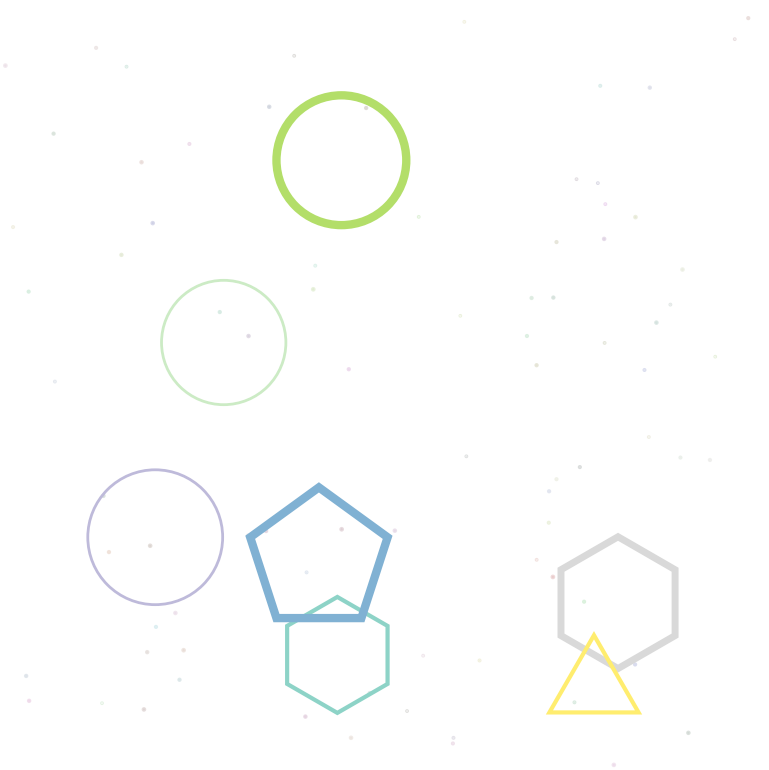[{"shape": "hexagon", "thickness": 1.5, "radius": 0.38, "center": [0.438, 0.149]}, {"shape": "circle", "thickness": 1, "radius": 0.44, "center": [0.202, 0.302]}, {"shape": "pentagon", "thickness": 3, "radius": 0.47, "center": [0.414, 0.273]}, {"shape": "circle", "thickness": 3, "radius": 0.42, "center": [0.443, 0.792]}, {"shape": "hexagon", "thickness": 2.5, "radius": 0.43, "center": [0.803, 0.217]}, {"shape": "circle", "thickness": 1, "radius": 0.4, "center": [0.291, 0.555]}, {"shape": "triangle", "thickness": 1.5, "radius": 0.33, "center": [0.771, 0.108]}]